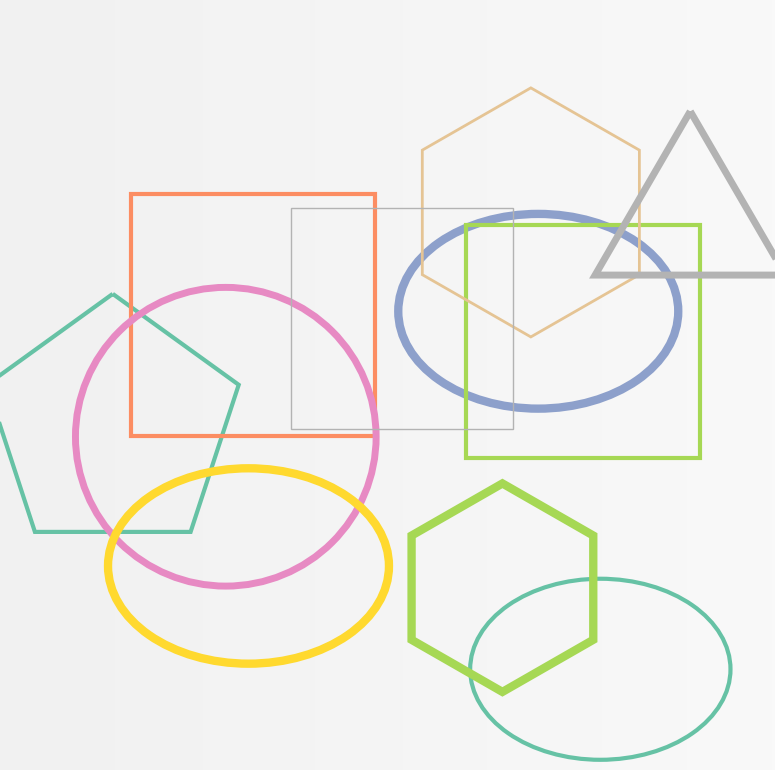[{"shape": "oval", "thickness": 1.5, "radius": 0.84, "center": [0.775, 0.131]}, {"shape": "pentagon", "thickness": 1.5, "radius": 0.85, "center": [0.145, 0.447]}, {"shape": "square", "thickness": 1.5, "radius": 0.79, "center": [0.327, 0.591]}, {"shape": "oval", "thickness": 3, "radius": 0.9, "center": [0.695, 0.596]}, {"shape": "circle", "thickness": 2.5, "radius": 0.97, "center": [0.291, 0.433]}, {"shape": "square", "thickness": 1.5, "radius": 0.76, "center": [0.752, 0.556]}, {"shape": "hexagon", "thickness": 3, "radius": 0.68, "center": [0.648, 0.237]}, {"shape": "oval", "thickness": 3, "radius": 0.91, "center": [0.321, 0.265]}, {"shape": "hexagon", "thickness": 1, "radius": 0.81, "center": [0.685, 0.724]}, {"shape": "square", "thickness": 0.5, "radius": 0.72, "center": [0.519, 0.586]}, {"shape": "triangle", "thickness": 2.5, "radius": 0.71, "center": [0.891, 0.714]}]